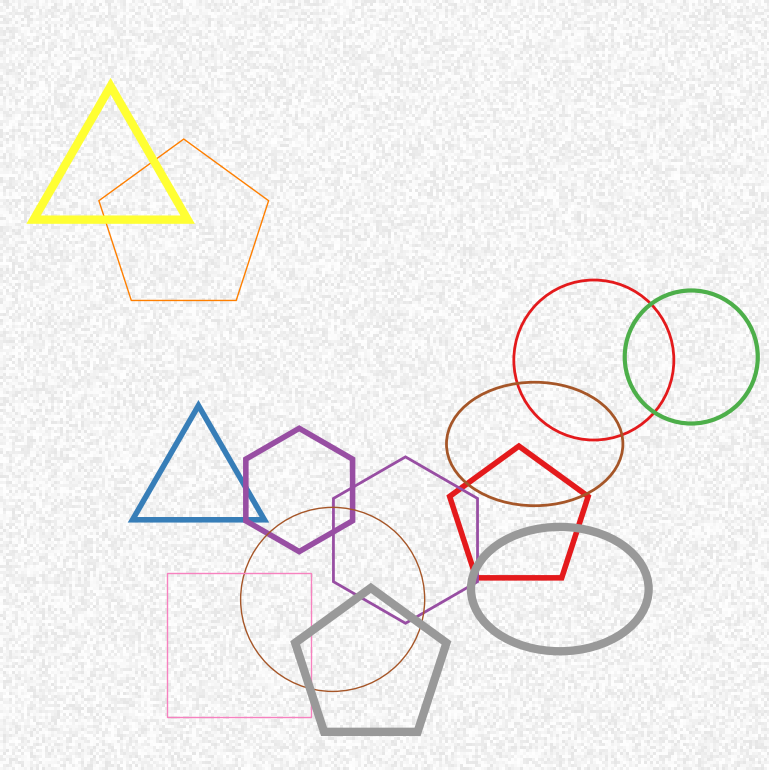[{"shape": "circle", "thickness": 1, "radius": 0.52, "center": [0.771, 0.532]}, {"shape": "pentagon", "thickness": 2, "radius": 0.47, "center": [0.674, 0.326]}, {"shape": "triangle", "thickness": 2, "radius": 0.49, "center": [0.258, 0.374]}, {"shape": "circle", "thickness": 1.5, "radius": 0.43, "center": [0.898, 0.536]}, {"shape": "hexagon", "thickness": 2, "radius": 0.4, "center": [0.389, 0.364]}, {"shape": "hexagon", "thickness": 1, "radius": 0.54, "center": [0.527, 0.299]}, {"shape": "pentagon", "thickness": 0.5, "radius": 0.58, "center": [0.239, 0.704]}, {"shape": "triangle", "thickness": 3, "radius": 0.58, "center": [0.144, 0.773]}, {"shape": "oval", "thickness": 1, "radius": 0.57, "center": [0.694, 0.423]}, {"shape": "circle", "thickness": 0.5, "radius": 0.6, "center": [0.432, 0.222]}, {"shape": "square", "thickness": 0.5, "radius": 0.47, "center": [0.311, 0.162]}, {"shape": "oval", "thickness": 3, "radius": 0.58, "center": [0.727, 0.235]}, {"shape": "pentagon", "thickness": 3, "radius": 0.52, "center": [0.482, 0.133]}]